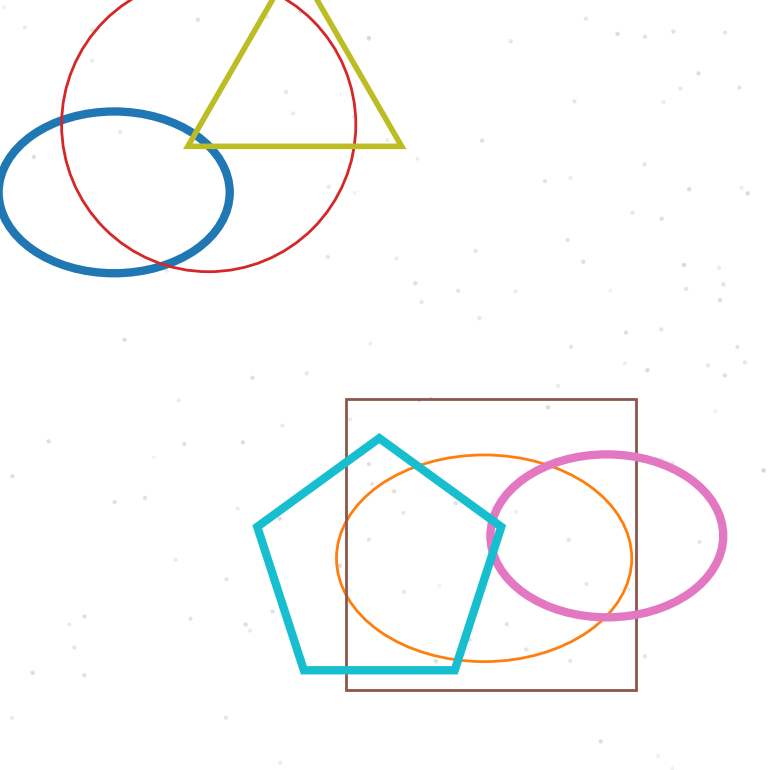[{"shape": "oval", "thickness": 3, "radius": 0.75, "center": [0.148, 0.75]}, {"shape": "oval", "thickness": 1, "radius": 0.96, "center": [0.629, 0.275]}, {"shape": "circle", "thickness": 1, "radius": 0.96, "center": [0.271, 0.838]}, {"shape": "square", "thickness": 1, "radius": 0.94, "center": [0.638, 0.293]}, {"shape": "oval", "thickness": 3, "radius": 0.76, "center": [0.788, 0.304]}, {"shape": "triangle", "thickness": 2, "radius": 0.8, "center": [0.383, 0.89]}, {"shape": "pentagon", "thickness": 3, "radius": 0.83, "center": [0.493, 0.264]}]